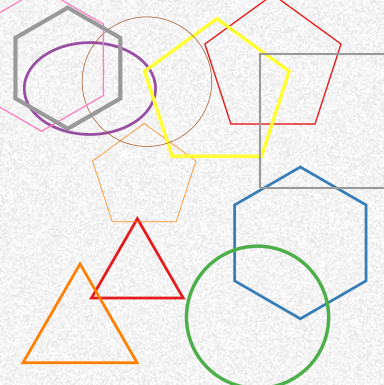[{"shape": "triangle", "thickness": 2, "radius": 0.69, "center": [0.357, 0.295]}, {"shape": "pentagon", "thickness": 1, "radius": 0.93, "center": [0.709, 0.828]}, {"shape": "hexagon", "thickness": 2, "radius": 0.99, "center": [0.78, 0.369]}, {"shape": "circle", "thickness": 2.5, "radius": 0.92, "center": [0.669, 0.176]}, {"shape": "oval", "thickness": 2, "radius": 0.85, "center": [0.234, 0.77]}, {"shape": "triangle", "thickness": 2, "radius": 0.86, "center": [0.208, 0.143]}, {"shape": "pentagon", "thickness": 0.5, "radius": 0.71, "center": [0.375, 0.538]}, {"shape": "pentagon", "thickness": 2.5, "radius": 0.99, "center": [0.563, 0.754]}, {"shape": "circle", "thickness": 0.5, "radius": 0.84, "center": [0.382, 0.788]}, {"shape": "hexagon", "thickness": 1, "radius": 0.93, "center": [0.108, 0.845]}, {"shape": "square", "thickness": 1.5, "radius": 0.87, "center": [0.85, 0.685]}, {"shape": "hexagon", "thickness": 3, "radius": 0.79, "center": [0.176, 0.823]}]